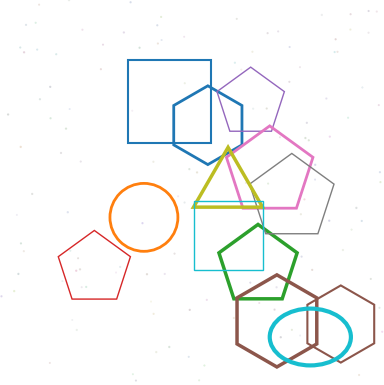[{"shape": "square", "thickness": 1.5, "radius": 0.54, "center": [0.441, 0.737]}, {"shape": "hexagon", "thickness": 2, "radius": 0.51, "center": [0.54, 0.675]}, {"shape": "circle", "thickness": 2, "radius": 0.44, "center": [0.374, 0.435]}, {"shape": "pentagon", "thickness": 2.5, "radius": 0.53, "center": [0.67, 0.31]}, {"shape": "pentagon", "thickness": 1, "radius": 0.49, "center": [0.245, 0.303]}, {"shape": "pentagon", "thickness": 1, "radius": 0.46, "center": [0.651, 0.734]}, {"shape": "hexagon", "thickness": 2.5, "radius": 0.6, "center": [0.719, 0.166]}, {"shape": "hexagon", "thickness": 1.5, "radius": 0.5, "center": [0.885, 0.158]}, {"shape": "pentagon", "thickness": 2, "radius": 0.59, "center": [0.701, 0.555]}, {"shape": "pentagon", "thickness": 1, "radius": 0.58, "center": [0.758, 0.486]}, {"shape": "triangle", "thickness": 2.5, "radius": 0.52, "center": [0.592, 0.514]}, {"shape": "square", "thickness": 1, "radius": 0.45, "center": [0.594, 0.389]}, {"shape": "oval", "thickness": 3, "radius": 0.53, "center": [0.806, 0.125]}]